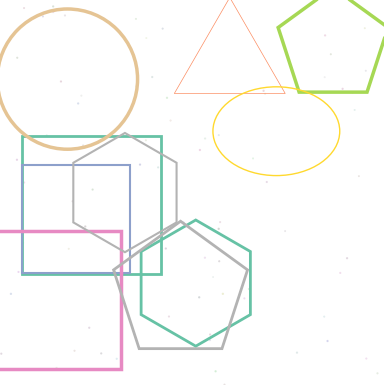[{"shape": "hexagon", "thickness": 2, "radius": 0.82, "center": [0.508, 0.265]}, {"shape": "square", "thickness": 2, "radius": 0.9, "center": [0.237, 0.467]}, {"shape": "triangle", "thickness": 0.5, "radius": 0.83, "center": [0.597, 0.84]}, {"shape": "square", "thickness": 1.5, "radius": 0.7, "center": [0.197, 0.431]}, {"shape": "square", "thickness": 2.5, "radius": 0.9, "center": [0.135, 0.221]}, {"shape": "pentagon", "thickness": 2.5, "radius": 0.75, "center": [0.865, 0.882]}, {"shape": "oval", "thickness": 1, "radius": 0.82, "center": [0.718, 0.659]}, {"shape": "circle", "thickness": 2.5, "radius": 0.91, "center": [0.175, 0.795]}, {"shape": "pentagon", "thickness": 2, "radius": 0.91, "center": [0.469, 0.242]}, {"shape": "hexagon", "thickness": 1.5, "radius": 0.77, "center": [0.325, 0.5]}]